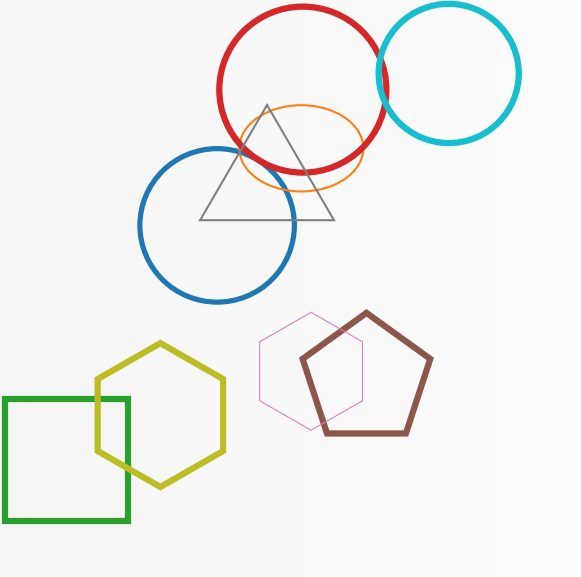[{"shape": "circle", "thickness": 2.5, "radius": 0.66, "center": [0.374, 0.609]}, {"shape": "oval", "thickness": 1, "radius": 0.53, "center": [0.518, 0.742]}, {"shape": "square", "thickness": 3, "radius": 0.53, "center": [0.115, 0.203]}, {"shape": "circle", "thickness": 3, "radius": 0.72, "center": [0.521, 0.844]}, {"shape": "pentagon", "thickness": 3, "radius": 0.58, "center": [0.63, 0.342]}, {"shape": "hexagon", "thickness": 0.5, "radius": 0.51, "center": [0.535, 0.356]}, {"shape": "triangle", "thickness": 1, "radius": 0.66, "center": [0.459, 0.684]}, {"shape": "hexagon", "thickness": 3, "radius": 0.62, "center": [0.276, 0.28]}, {"shape": "circle", "thickness": 3, "radius": 0.6, "center": [0.772, 0.872]}]